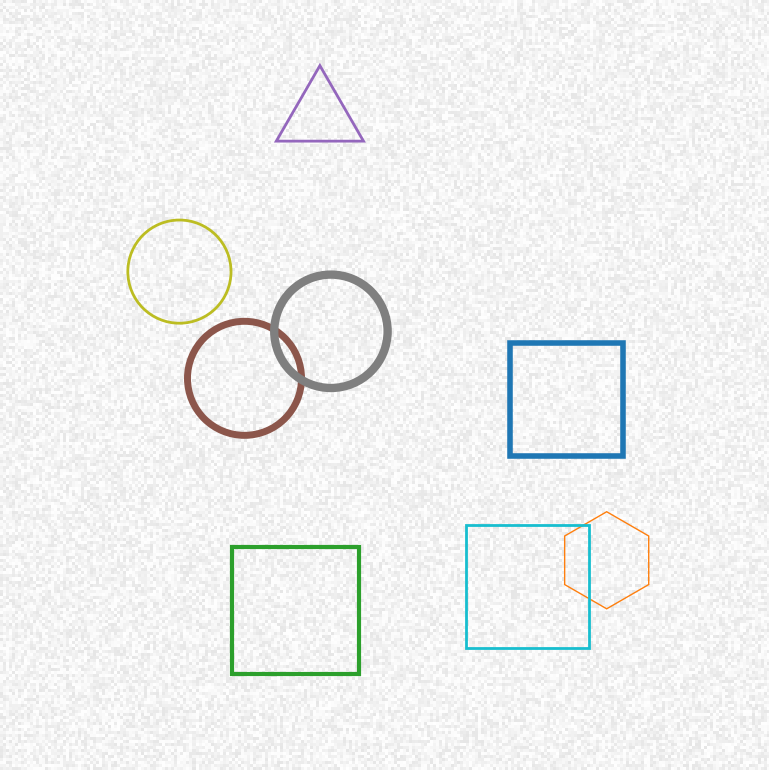[{"shape": "square", "thickness": 2, "radius": 0.37, "center": [0.736, 0.482]}, {"shape": "hexagon", "thickness": 0.5, "radius": 0.32, "center": [0.788, 0.272]}, {"shape": "square", "thickness": 1.5, "radius": 0.41, "center": [0.384, 0.207]}, {"shape": "triangle", "thickness": 1, "radius": 0.33, "center": [0.415, 0.849]}, {"shape": "circle", "thickness": 2.5, "radius": 0.37, "center": [0.318, 0.509]}, {"shape": "circle", "thickness": 3, "radius": 0.37, "center": [0.43, 0.57]}, {"shape": "circle", "thickness": 1, "radius": 0.34, "center": [0.233, 0.647]}, {"shape": "square", "thickness": 1, "radius": 0.4, "center": [0.685, 0.238]}]